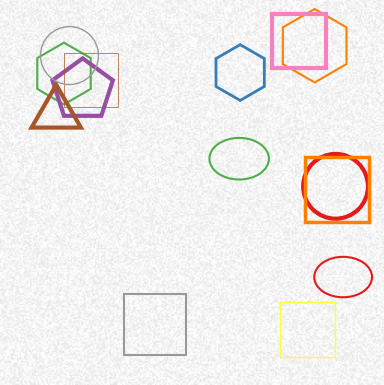[{"shape": "circle", "thickness": 3, "radius": 0.42, "center": [0.872, 0.516]}, {"shape": "oval", "thickness": 1.5, "radius": 0.38, "center": [0.891, 0.28]}, {"shape": "hexagon", "thickness": 2, "radius": 0.36, "center": [0.624, 0.812]}, {"shape": "hexagon", "thickness": 1.5, "radius": 0.4, "center": [0.166, 0.809]}, {"shape": "oval", "thickness": 1.5, "radius": 0.39, "center": [0.621, 0.588]}, {"shape": "pentagon", "thickness": 3, "radius": 0.41, "center": [0.215, 0.766]}, {"shape": "square", "thickness": 2.5, "radius": 0.42, "center": [0.876, 0.508]}, {"shape": "hexagon", "thickness": 1.5, "radius": 0.48, "center": [0.817, 0.881]}, {"shape": "square", "thickness": 1, "radius": 0.36, "center": [0.799, 0.143]}, {"shape": "square", "thickness": 0.5, "radius": 0.35, "center": [0.236, 0.792]}, {"shape": "triangle", "thickness": 3, "radius": 0.37, "center": [0.146, 0.706]}, {"shape": "square", "thickness": 3, "radius": 0.35, "center": [0.776, 0.894]}, {"shape": "circle", "thickness": 1, "radius": 0.38, "center": [0.18, 0.856]}, {"shape": "square", "thickness": 1.5, "radius": 0.4, "center": [0.403, 0.157]}]